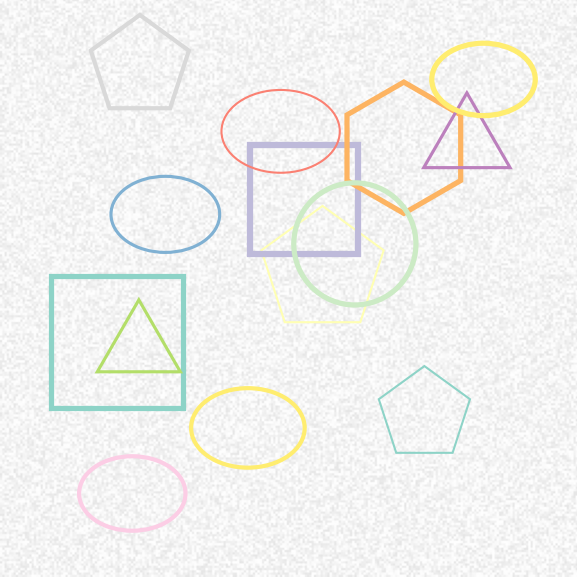[{"shape": "square", "thickness": 2.5, "radius": 0.57, "center": [0.203, 0.406]}, {"shape": "pentagon", "thickness": 1, "radius": 0.42, "center": [0.735, 0.282]}, {"shape": "pentagon", "thickness": 1, "radius": 0.56, "center": [0.559, 0.531]}, {"shape": "square", "thickness": 3, "radius": 0.47, "center": [0.527, 0.654]}, {"shape": "oval", "thickness": 1, "radius": 0.51, "center": [0.486, 0.772]}, {"shape": "oval", "thickness": 1.5, "radius": 0.47, "center": [0.286, 0.628]}, {"shape": "hexagon", "thickness": 2.5, "radius": 0.57, "center": [0.699, 0.743]}, {"shape": "triangle", "thickness": 1.5, "radius": 0.42, "center": [0.24, 0.397]}, {"shape": "oval", "thickness": 2, "radius": 0.46, "center": [0.229, 0.145]}, {"shape": "pentagon", "thickness": 2, "radius": 0.45, "center": [0.242, 0.884]}, {"shape": "triangle", "thickness": 1.5, "radius": 0.43, "center": [0.808, 0.752]}, {"shape": "circle", "thickness": 2.5, "radius": 0.53, "center": [0.614, 0.577]}, {"shape": "oval", "thickness": 2.5, "radius": 0.45, "center": [0.837, 0.862]}, {"shape": "oval", "thickness": 2, "radius": 0.49, "center": [0.429, 0.258]}]